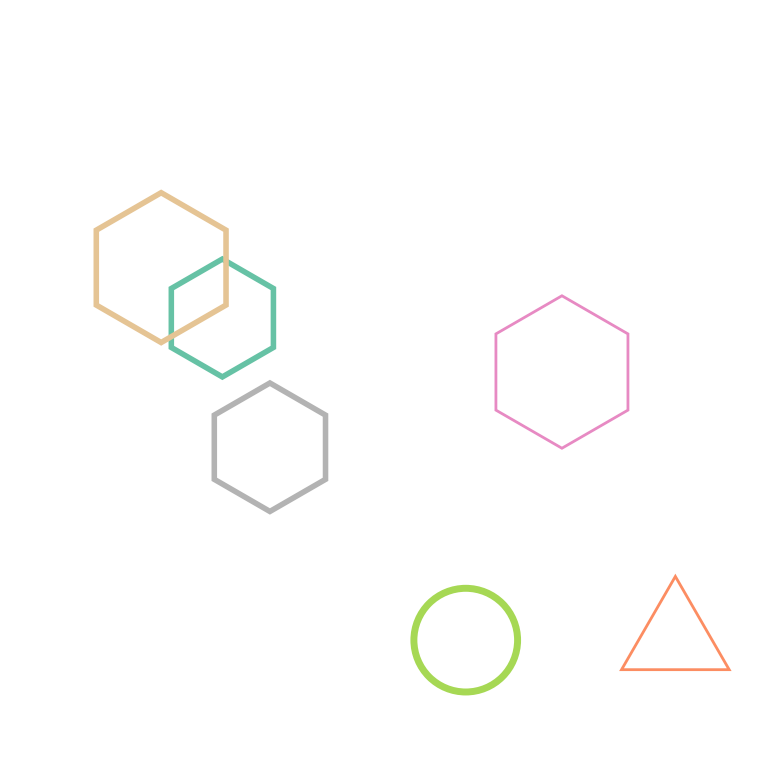[{"shape": "hexagon", "thickness": 2, "radius": 0.38, "center": [0.289, 0.587]}, {"shape": "triangle", "thickness": 1, "radius": 0.4, "center": [0.877, 0.171]}, {"shape": "hexagon", "thickness": 1, "radius": 0.49, "center": [0.73, 0.517]}, {"shape": "circle", "thickness": 2.5, "radius": 0.34, "center": [0.605, 0.169]}, {"shape": "hexagon", "thickness": 2, "radius": 0.49, "center": [0.209, 0.652]}, {"shape": "hexagon", "thickness": 2, "radius": 0.42, "center": [0.351, 0.419]}]